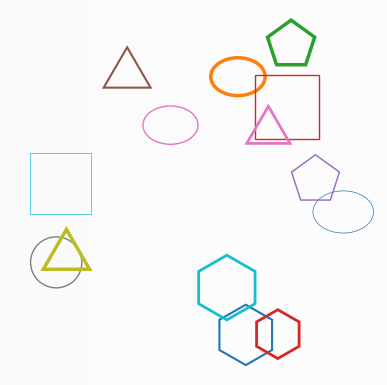[{"shape": "oval", "thickness": 0.5, "radius": 0.39, "center": [0.886, 0.449]}, {"shape": "hexagon", "thickness": 1.5, "radius": 0.39, "center": [0.634, 0.13]}, {"shape": "oval", "thickness": 2.5, "radius": 0.35, "center": [0.614, 0.801]}, {"shape": "pentagon", "thickness": 2.5, "radius": 0.32, "center": [0.751, 0.884]}, {"shape": "hexagon", "thickness": 2, "radius": 0.32, "center": [0.717, 0.132]}, {"shape": "square", "thickness": 1, "radius": 0.41, "center": [0.741, 0.722]}, {"shape": "pentagon", "thickness": 1, "radius": 0.32, "center": [0.814, 0.533]}, {"shape": "triangle", "thickness": 1.5, "radius": 0.35, "center": [0.328, 0.807]}, {"shape": "oval", "thickness": 1, "radius": 0.36, "center": [0.44, 0.675]}, {"shape": "triangle", "thickness": 2, "radius": 0.32, "center": [0.693, 0.66]}, {"shape": "circle", "thickness": 1, "radius": 0.33, "center": [0.145, 0.319]}, {"shape": "triangle", "thickness": 2.5, "radius": 0.34, "center": [0.171, 0.335]}, {"shape": "square", "thickness": 0.5, "radius": 0.4, "center": [0.156, 0.524]}, {"shape": "hexagon", "thickness": 2, "radius": 0.42, "center": [0.585, 0.253]}]